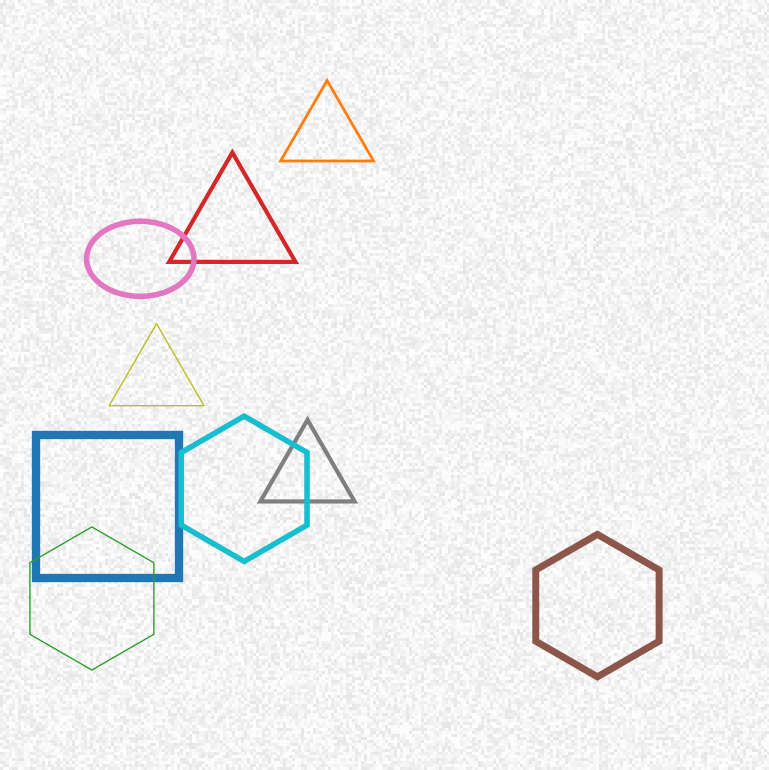[{"shape": "square", "thickness": 3, "radius": 0.47, "center": [0.14, 0.342]}, {"shape": "triangle", "thickness": 1, "radius": 0.35, "center": [0.425, 0.826]}, {"shape": "hexagon", "thickness": 0.5, "radius": 0.46, "center": [0.119, 0.223]}, {"shape": "triangle", "thickness": 1.5, "radius": 0.47, "center": [0.302, 0.707]}, {"shape": "hexagon", "thickness": 2.5, "radius": 0.46, "center": [0.776, 0.214]}, {"shape": "oval", "thickness": 2, "radius": 0.35, "center": [0.182, 0.664]}, {"shape": "triangle", "thickness": 1.5, "radius": 0.35, "center": [0.399, 0.384]}, {"shape": "triangle", "thickness": 0.5, "radius": 0.36, "center": [0.203, 0.509]}, {"shape": "hexagon", "thickness": 2, "radius": 0.47, "center": [0.317, 0.365]}]